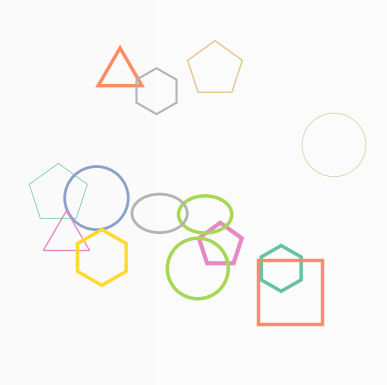[{"shape": "hexagon", "thickness": 2.5, "radius": 0.3, "center": [0.726, 0.303]}, {"shape": "pentagon", "thickness": 0.5, "radius": 0.39, "center": [0.15, 0.497]}, {"shape": "square", "thickness": 2.5, "radius": 0.42, "center": [0.748, 0.242]}, {"shape": "triangle", "thickness": 2.5, "radius": 0.33, "center": [0.31, 0.81]}, {"shape": "circle", "thickness": 2, "radius": 0.41, "center": [0.249, 0.485]}, {"shape": "triangle", "thickness": 1, "radius": 0.34, "center": [0.171, 0.384]}, {"shape": "pentagon", "thickness": 3, "radius": 0.29, "center": [0.569, 0.363]}, {"shape": "circle", "thickness": 2.5, "radius": 0.39, "center": [0.51, 0.303]}, {"shape": "oval", "thickness": 2.5, "radius": 0.34, "center": [0.529, 0.443]}, {"shape": "hexagon", "thickness": 2.5, "radius": 0.36, "center": [0.263, 0.331]}, {"shape": "circle", "thickness": 0.5, "radius": 0.41, "center": [0.862, 0.624]}, {"shape": "pentagon", "thickness": 1, "radius": 0.37, "center": [0.555, 0.82]}, {"shape": "hexagon", "thickness": 1.5, "radius": 0.3, "center": [0.404, 0.763]}, {"shape": "oval", "thickness": 2, "radius": 0.36, "center": [0.412, 0.446]}]